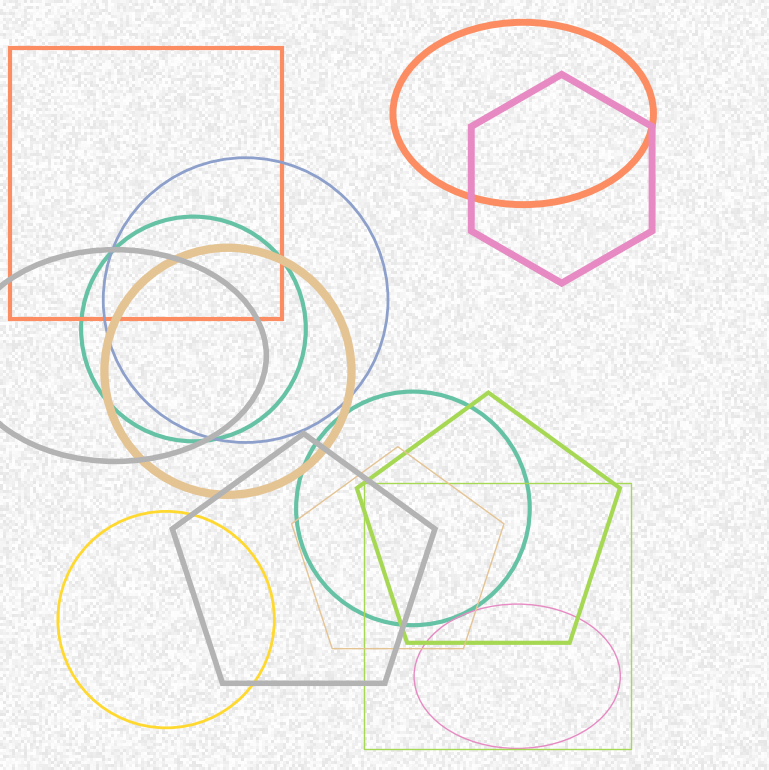[{"shape": "circle", "thickness": 1.5, "radius": 0.73, "center": [0.251, 0.573]}, {"shape": "circle", "thickness": 1.5, "radius": 0.76, "center": [0.536, 0.34]}, {"shape": "oval", "thickness": 2.5, "radius": 0.85, "center": [0.679, 0.853]}, {"shape": "square", "thickness": 1.5, "radius": 0.88, "center": [0.19, 0.762]}, {"shape": "circle", "thickness": 1, "radius": 0.92, "center": [0.319, 0.61]}, {"shape": "hexagon", "thickness": 2.5, "radius": 0.68, "center": [0.729, 0.768]}, {"shape": "oval", "thickness": 0.5, "radius": 0.67, "center": [0.672, 0.122]}, {"shape": "square", "thickness": 0.5, "radius": 0.87, "center": [0.646, 0.2]}, {"shape": "pentagon", "thickness": 1.5, "radius": 0.9, "center": [0.634, 0.311]}, {"shape": "circle", "thickness": 1, "radius": 0.7, "center": [0.216, 0.195]}, {"shape": "pentagon", "thickness": 0.5, "radius": 0.72, "center": [0.517, 0.275]}, {"shape": "circle", "thickness": 3, "radius": 0.8, "center": [0.296, 0.518]}, {"shape": "oval", "thickness": 2, "radius": 0.98, "center": [0.149, 0.538]}, {"shape": "pentagon", "thickness": 2, "radius": 0.9, "center": [0.394, 0.258]}]